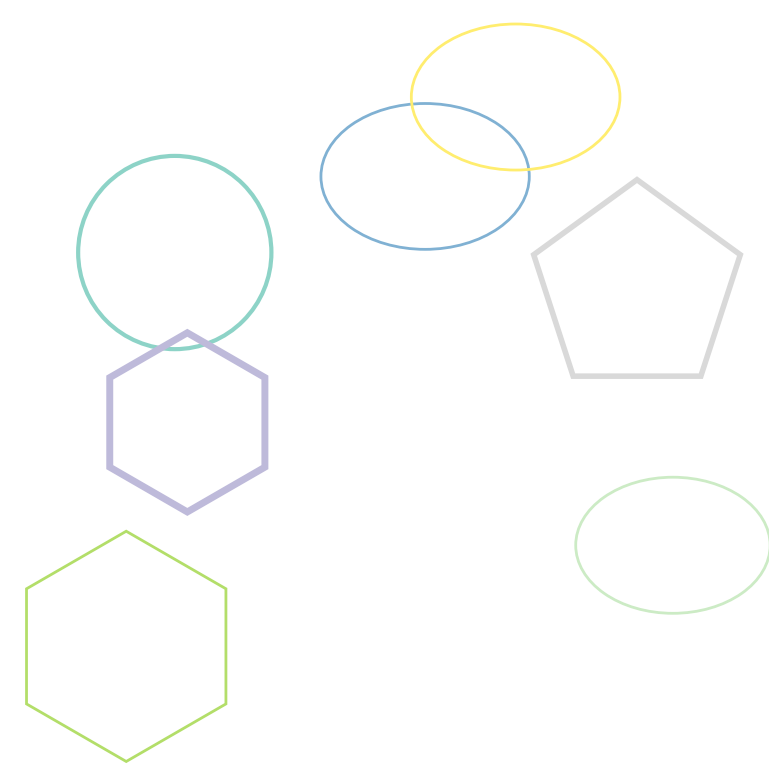[{"shape": "circle", "thickness": 1.5, "radius": 0.63, "center": [0.227, 0.672]}, {"shape": "hexagon", "thickness": 2.5, "radius": 0.58, "center": [0.243, 0.451]}, {"shape": "oval", "thickness": 1, "radius": 0.68, "center": [0.552, 0.771]}, {"shape": "hexagon", "thickness": 1, "radius": 0.75, "center": [0.164, 0.161]}, {"shape": "pentagon", "thickness": 2, "radius": 0.71, "center": [0.827, 0.626]}, {"shape": "oval", "thickness": 1, "radius": 0.63, "center": [0.874, 0.292]}, {"shape": "oval", "thickness": 1, "radius": 0.68, "center": [0.67, 0.874]}]